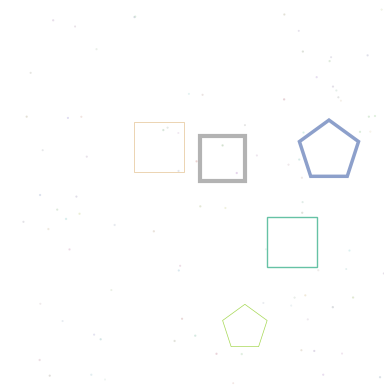[{"shape": "square", "thickness": 1, "radius": 0.33, "center": [0.759, 0.372]}, {"shape": "pentagon", "thickness": 2.5, "radius": 0.4, "center": [0.854, 0.607]}, {"shape": "pentagon", "thickness": 0.5, "radius": 0.3, "center": [0.636, 0.149]}, {"shape": "square", "thickness": 0.5, "radius": 0.32, "center": [0.413, 0.618]}, {"shape": "square", "thickness": 3, "radius": 0.29, "center": [0.579, 0.588]}]